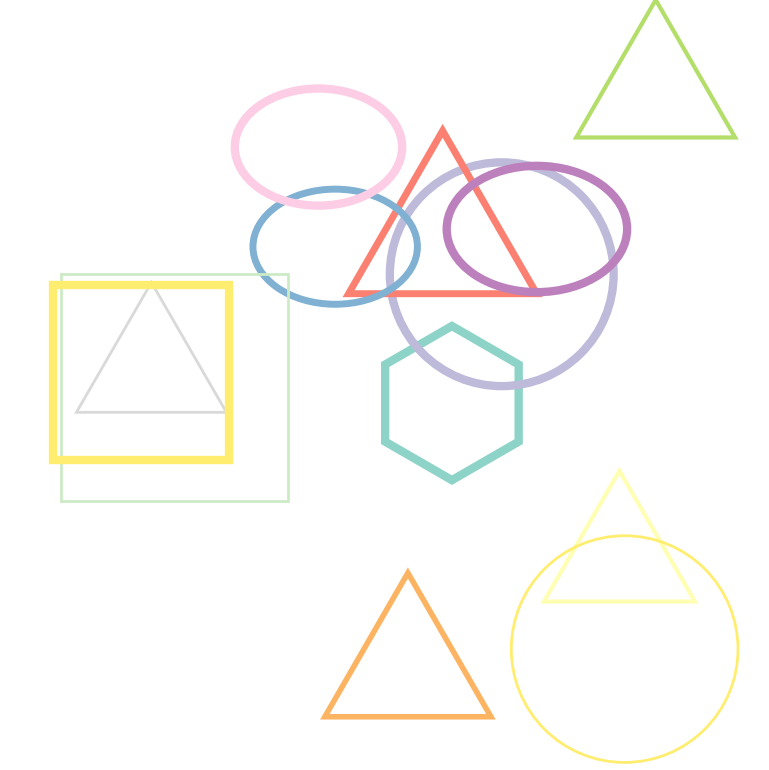[{"shape": "hexagon", "thickness": 3, "radius": 0.5, "center": [0.587, 0.477]}, {"shape": "triangle", "thickness": 1.5, "radius": 0.57, "center": [0.804, 0.275]}, {"shape": "circle", "thickness": 3, "radius": 0.73, "center": [0.652, 0.644]}, {"shape": "triangle", "thickness": 2.5, "radius": 0.71, "center": [0.575, 0.689]}, {"shape": "oval", "thickness": 2.5, "radius": 0.53, "center": [0.435, 0.68]}, {"shape": "triangle", "thickness": 2, "radius": 0.62, "center": [0.53, 0.131]}, {"shape": "triangle", "thickness": 1.5, "radius": 0.6, "center": [0.852, 0.881]}, {"shape": "oval", "thickness": 3, "radius": 0.54, "center": [0.414, 0.809]}, {"shape": "triangle", "thickness": 1, "radius": 0.56, "center": [0.197, 0.521]}, {"shape": "oval", "thickness": 3, "radius": 0.59, "center": [0.697, 0.703]}, {"shape": "square", "thickness": 1, "radius": 0.74, "center": [0.227, 0.497]}, {"shape": "circle", "thickness": 1, "radius": 0.74, "center": [0.811, 0.157]}, {"shape": "square", "thickness": 3, "radius": 0.57, "center": [0.183, 0.516]}]